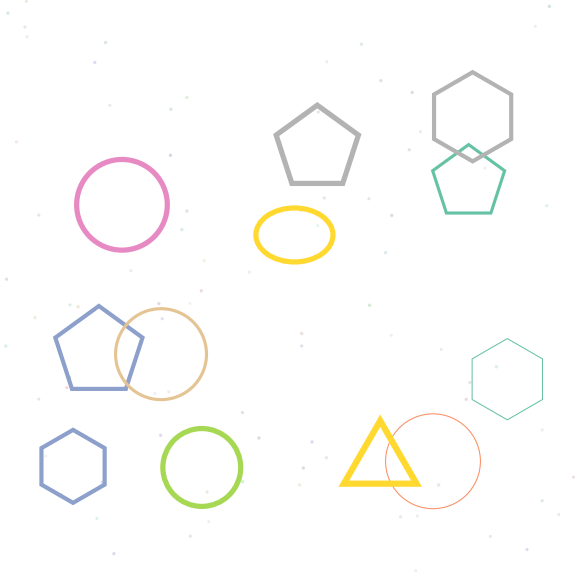[{"shape": "hexagon", "thickness": 0.5, "radius": 0.35, "center": [0.878, 0.342]}, {"shape": "pentagon", "thickness": 1.5, "radius": 0.33, "center": [0.812, 0.683]}, {"shape": "circle", "thickness": 0.5, "radius": 0.41, "center": [0.75, 0.2]}, {"shape": "hexagon", "thickness": 2, "radius": 0.32, "center": [0.126, 0.192]}, {"shape": "pentagon", "thickness": 2, "radius": 0.4, "center": [0.171, 0.39]}, {"shape": "circle", "thickness": 2.5, "radius": 0.39, "center": [0.211, 0.644]}, {"shape": "circle", "thickness": 2.5, "radius": 0.34, "center": [0.349, 0.19]}, {"shape": "triangle", "thickness": 3, "radius": 0.36, "center": [0.658, 0.198]}, {"shape": "oval", "thickness": 2.5, "radius": 0.33, "center": [0.51, 0.592]}, {"shape": "circle", "thickness": 1.5, "radius": 0.39, "center": [0.279, 0.386]}, {"shape": "pentagon", "thickness": 2.5, "radius": 0.37, "center": [0.549, 0.742]}, {"shape": "hexagon", "thickness": 2, "radius": 0.39, "center": [0.818, 0.797]}]